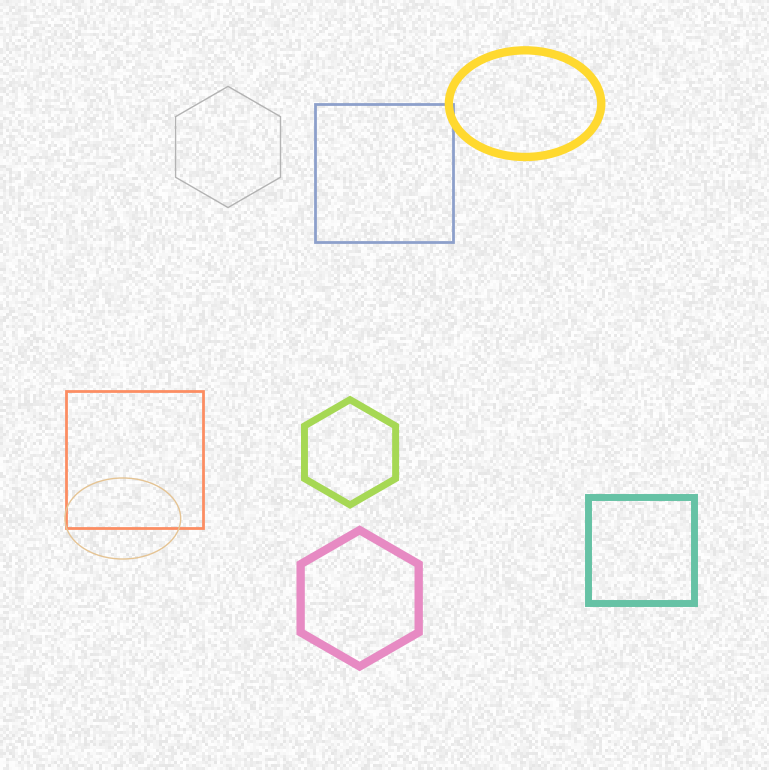[{"shape": "square", "thickness": 2.5, "radius": 0.34, "center": [0.833, 0.286]}, {"shape": "square", "thickness": 1, "radius": 0.45, "center": [0.174, 0.403]}, {"shape": "square", "thickness": 1, "radius": 0.45, "center": [0.498, 0.775]}, {"shape": "hexagon", "thickness": 3, "radius": 0.44, "center": [0.467, 0.223]}, {"shape": "hexagon", "thickness": 2.5, "radius": 0.34, "center": [0.455, 0.413]}, {"shape": "oval", "thickness": 3, "radius": 0.49, "center": [0.682, 0.865]}, {"shape": "oval", "thickness": 0.5, "radius": 0.38, "center": [0.159, 0.327]}, {"shape": "hexagon", "thickness": 0.5, "radius": 0.39, "center": [0.296, 0.809]}]